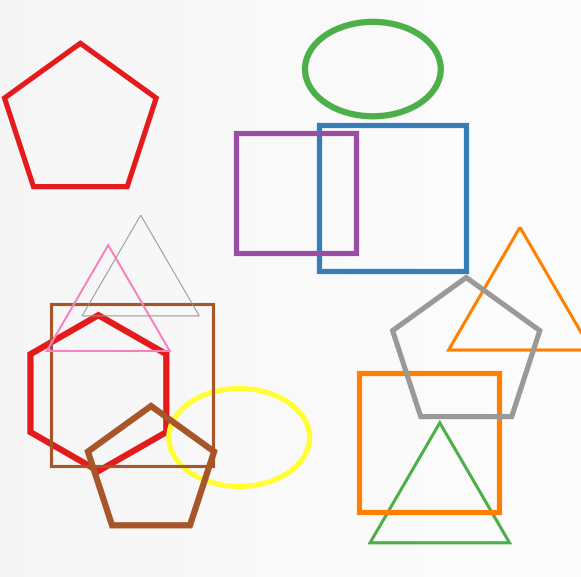[{"shape": "hexagon", "thickness": 3, "radius": 0.67, "center": [0.169, 0.318]}, {"shape": "pentagon", "thickness": 2.5, "radius": 0.69, "center": [0.138, 0.787]}, {"shape": "square", "thickness": 2.5, "radius": 0.63, "center": [0.675, 0.657]}, {"shape": "oval", "thickness": 3, "radius": 0.58, "center": [0.642, 0.88]}, {"shape": "triangle", "thickness": 1.5, "radius": 0.69, "center": [0.757, 0.129]}, {"shape": "square", "thickness": 2.5, "radius": 0.52, "center": [0.509, 0.665]}, {"shape": "square", "thickness": 2.5, "radius": 0.6, "center": [0.738, 0.233]}, {"shape": "triangle", "thickness": 1.5, "radius": 0.71, "center": [0.895, 0.464]}, {"shape": "oval", "thickness": 2.5, "radius": 0.61, "center": [0.412, 0.242]}, {"shape": "square", "thickness": 1.5, "radius": 0.7, "center": [0.227, 0.332]}, {"shape": "pentagon", "thickness": 3, "radius": 0.57, "center": [0.26, 0.182]}, {"shape": "triangle", "thickness": 1, "radius": 0.61, "center": [0.186, 0.452]}, {"shape": "pentagon", "thickness": 2.5, "radius": 0.67, "center": [0.802, 0.385]}, {"shape": "triangle", "thickness": 0.5, "radius": 0.58, "center": [0.242, 0.51]}]